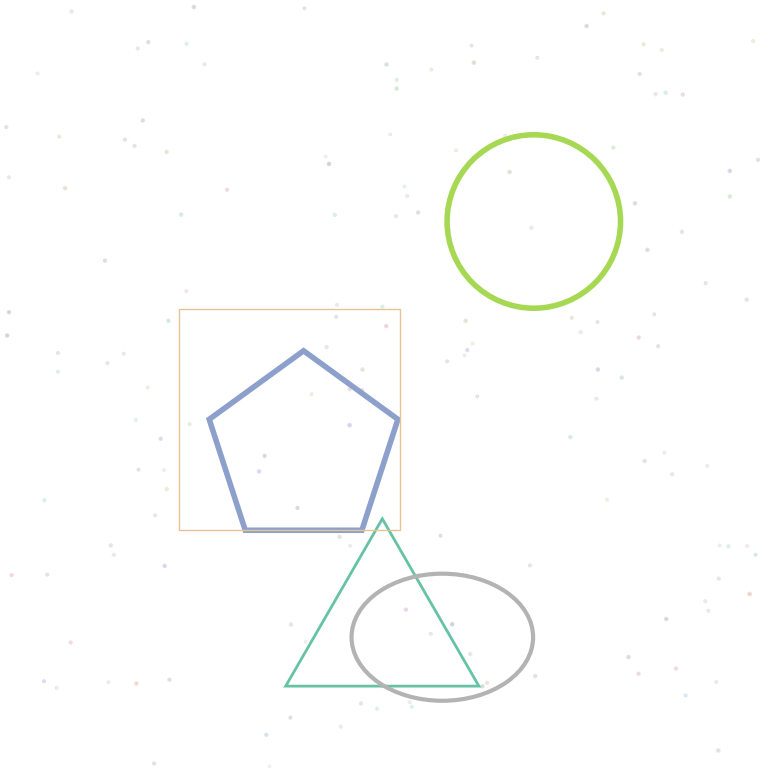[{"shape": "triangle", "thickness": 1, "radius": 0.72, "center": [0.497, 0.181]}, {"shape": "pentagon", "thickness": 2, "radius": 0.64, "center": [0.394, 0.416]}, {"shape": "circle", "thickness": 2, "radius": 0.56, "center": [0.693, 0.712]}, {"shape": "square", "thickness": 0.5, "radius": 0.72, "center": [0.376, 0.455]}, {"shape": "oval", "thickness": 1.5, "radius": 0.59, "center": [0.574, 0.172]}]